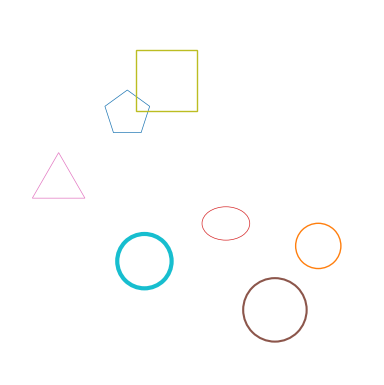[{"shape": "pentagon", "thickness": 0.5, "radius": 0.31, "center": [0.331, 0.705]}, {"shape": "circle", "thickness": 1, "radius": 0.29, "center": [0.827, 0.361]}, {"shape": "oval", "thickness": 0.5, "radius": 0.31, "center": [0.587, 0.42]}, {"shape": "circle", "thickness": 1.5, "radius": 0.41, "center": [0.714, 0.195]}, {"shape": "triangle", "thickness": 0.5, "radius": 0.39, "center": [0.152, 0.525]}, {"shape": "square", "thickness": 1, "radius": 0.39, "center": [0.433, 0.792]}, {"shape": "circle", "thickness": 3, "radius": 0.35, "center": [0.375, 0.322]}]